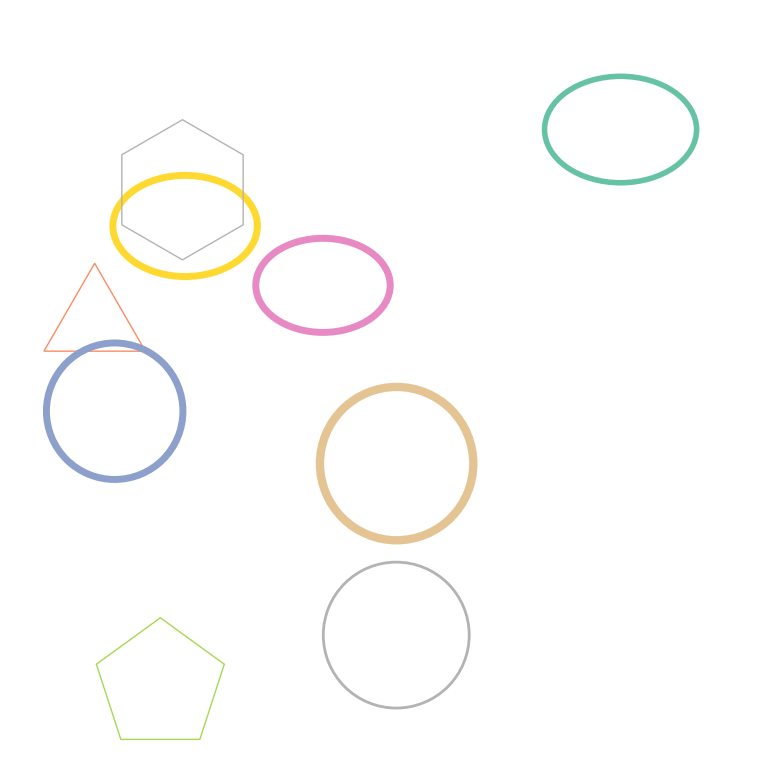[{"shape": "oval", "thickness": 2, "radius": 0.49, "center": [0.806, 0.832]}, {"shape": "triangle", "thickness": 0.5, "radius": 0.38, "center": [0.123, 0.582]}, {"shape": "circle", "thickness": 2.5, "radius": 0.44, "center": [0.149, 0.466]}, {"shape": "oval", "thickness": 2.5, "radius": 0.44, "center": [0.419, 0.629]}, {"shape": "pentagon", "thickness": 0.5, "radius": 0.44, "center": [0.208, 0.11]}, {"shape": "oval", "thickness": 2.5, "radius": 0.47, "center": [0.24, 0.707]}, {"shape": "circle", "thickness": 3, "radius": 0.5, "center": [0.515, 0.398]}, {"shape": "hexagon", "thickness": 0.5, "radius": 0.45, "center": [0.237, 0.754]}, {"shape": "circle", "thickness": 1, "radius": 0.47, "center": [0.515, 0.175]}]